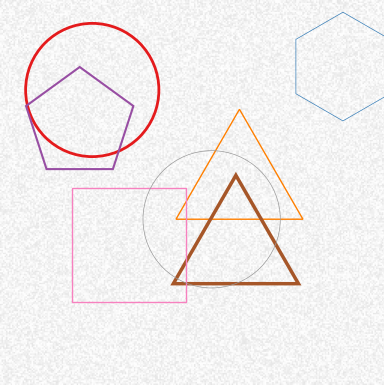[{"shape": "circle", "thickness": 2, "radius": 0.87, "center": [0.24, 0.766]}, {"shape": "hexagon", "thickness": 0.5, "radius": 0.71, "center": [0.891, 0.827]}, {"shape": "pentagon", "thickness": 1.5, "radius": 0.73, "center": [0.207, 0.679]}, {"shape": "triangle", "thickness": 1, "radius": 0.95, "center": [0.622, 0.526]}, {"shape": "triangle", "thickness": 2.5, "radius": 0.94, "center": [0.613, 0.357]}, {"shape": "square", "thickness": 1, "radius": 0.74, "center": [0.334, 0.363]}, {"shape": "circle", "thickness": 0.5, "radius": 0.89, "center": [0.55, 0.43]}]